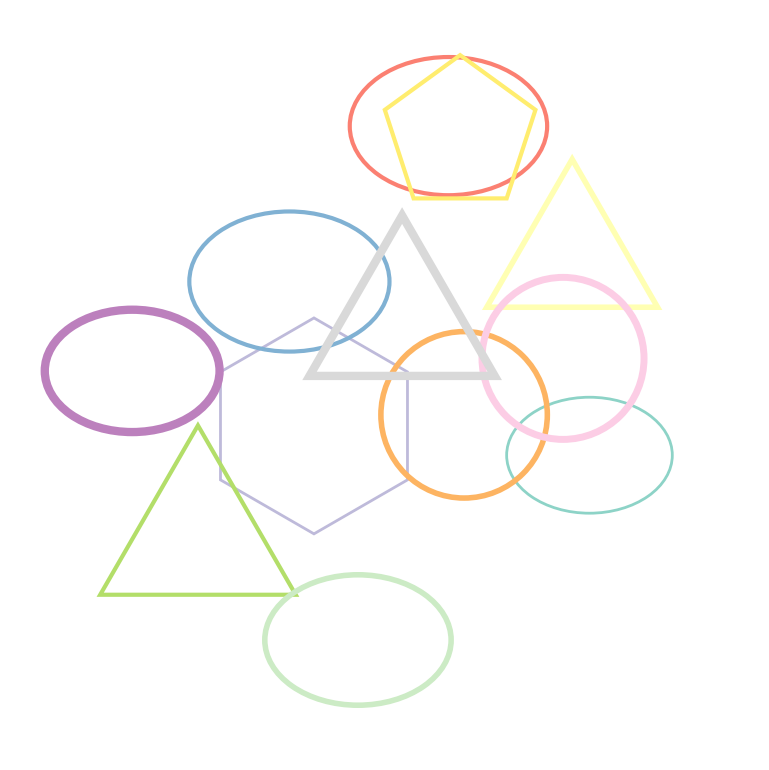[{"shape": "oval", "thickness": 1, "radius": 0.54, "center": [0.766, 0.409]}, {"shape": "triangle", "thickness": 2, "radius": 0.64, "center": [0.743, 0.665]}, {"shape": "hexagon", "thickness": 1, "radius": 0.7, "center": [0.408, 0.447]}, {"shape": "oval", "thickness": 1.5, "radius": 0.64, "center": [0.582, 0.836]}, {"shape": "oval", "thickness": 1.5, "radius": 0.65, "center": [0.376, 0.634]}, {"shape": "circle", "thickness": 2, "radius": 0.54, "center": [0.603, 0.461]}, {"shape": "triangle", "thickness": 1.5, "radius": 0.73, "center": [0.257, 0.301]}, {"shape": "circle", "thickness": 2.5, "radius": 0.53, "center": [0.731, 0.535]}, {"shape": "triangle", "thickness": 3, "radius": 0.69, "center": [0.522, 0.581]}, {"shape": "oval", "thickness": 3, "radius": 0.57, "center": [0.172, 0.518]}, {"shape": "oval", "thickness": 2, "radius": 0.6, "center": [0.465, 0.169]}, {"shape": "pentagon", "thickness": 1.5, "radius": 0.51, "center": [0.598, 0.826]}]